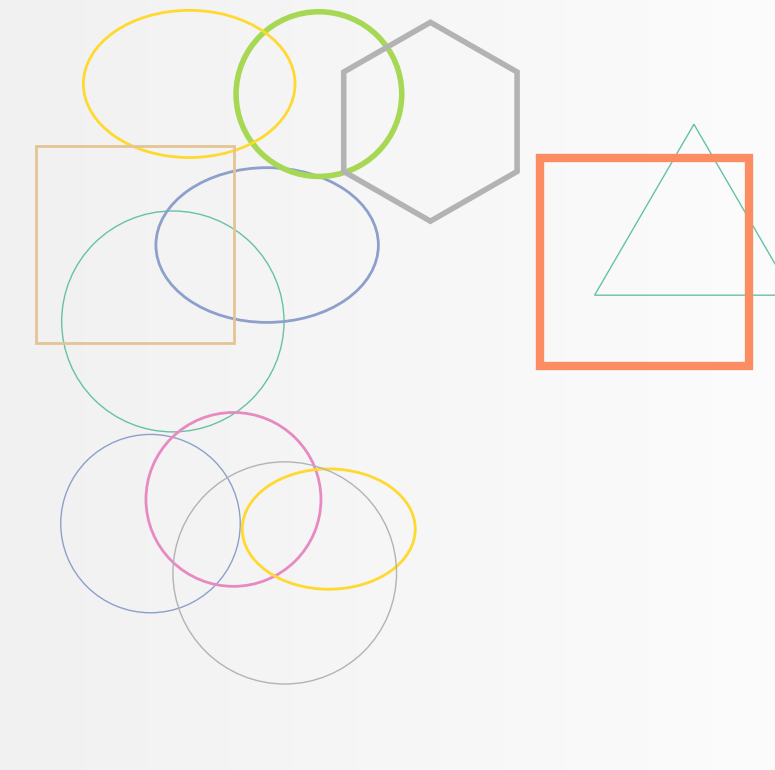[{"shape": "circle", "thickness": 0.5, "radius": 0.72, "center": [0.223, 0.583]}, {"shape": "triangle", "thickness": 0.5, "radius": 0.74, "center": [0.895, 0.691]}, {"shape": "square", "thickness": 3, "radius": 0.68, "center": [0.832, 0.66]}, {"shape": "oval", "thickness": 1, "radius": 0.72, "center": [0.345, 0.682]}, {"shape": "circle", "thickness": 0.5, "radius": 0.58, "center": [0.194, 0.32]}, {"shape": "circle", "thickness": 1, "radius": 0.56, "center": [0.301, 0.351]}, {"shape": "circle", "thickness": 2, "radius": 0.53, "center": [0.411, 0.878]}, {"shape": "oval", "thickness": 1, "radius": 0.56, "center": [0.424, 0.313]}, {"shape": "oval", "thickness": 1, "radius": 0.68, "center": [0.244, 0.891]}, {"shape": "square", "thickness": 1, "radius": 0.64, "center": [0.175, 0.682]}, {"shape": "circle", "thickness": 0.5, "radius": 0.72, "center": [0.367, 0.256]}, {"shape": "hexagon", "thickness": 2, "radius": 0.65, "center": [0.555, 0.842]}]